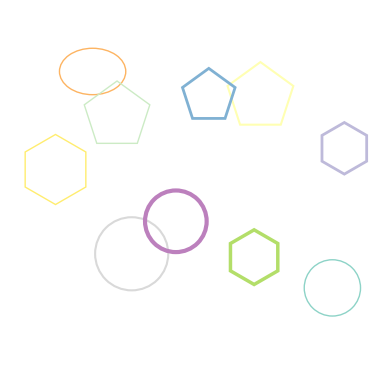[{"shape": "circle", "thickness": 1, "radius": 0.37, "center": [0.863, 0.252]}, {"shape": "pentagon", "thickness": 1.5, "radius": 0.45, "center": [0.676, 0.749]}, {"shape": "hexagon", "thickness": 2, "radius": 0.34, "center": [0.894, 0.615]}, {"shape": "pentagon", "thickness": 2, "radius": 0.36, "center": [0.542, 0.751]}, {"shape": "oval", "thickness": 1, "radius": 0.43, "center": [0.241, 0.814]}, {"shape": "hexagon", "thickness": 2.5, "radius": 0.35, "center": [0.66, 0.332]}, {"shape": "circle", "thickness": 1.5, "radius": 0.47, "center": [0.342, 0.341]}, {"shape": "circle", "thickness": 3, "radius": 0.4, "center": [0.457, 0.425]}, {"shape": "pentagon", "thickness": 1, "radius": 0.45, "center": [0.304, 0.7]}, {"shape": "hexagon", "thickness": 1, "radius": 0.45, "center": [0.144, 0.56]}]